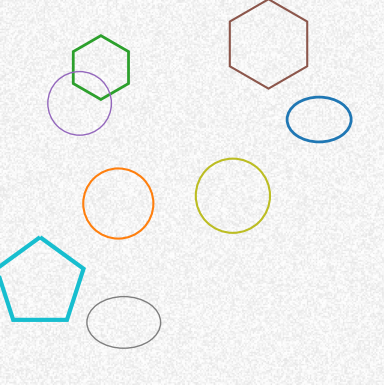[{"shape": "oval", "thickness": 2, "radius": 0.42, "center": [0.829, 0.69]}, {"shape": "circle", "thickness": 1.5, "radius": 0.46, "center": [0.307, 0.471]}, {"shape": "hexagon", "thickness": 2, "radius": 0.41, "center": [0.262, 0.825]}, {"shape": "circle", "thickness": 1, "radius": 0.41, "center": [0.207, 0.731]}, {"shape": "hexagon", "thickness": 1.5, "radius": 0.58, "center": [0.697, 0.886]}, {"shape": "oval", "thickness": 1, "radius": 0.48, "center": [0.321, 0.163]}, {"shape": "circle", "thickness": 1.5, "radius": 0.48, "center": [0.605, 0.492]}, {"shape": "pentagon", "thickness": 3, "radius": 0.59, "center": [0.104, 0.265]}]